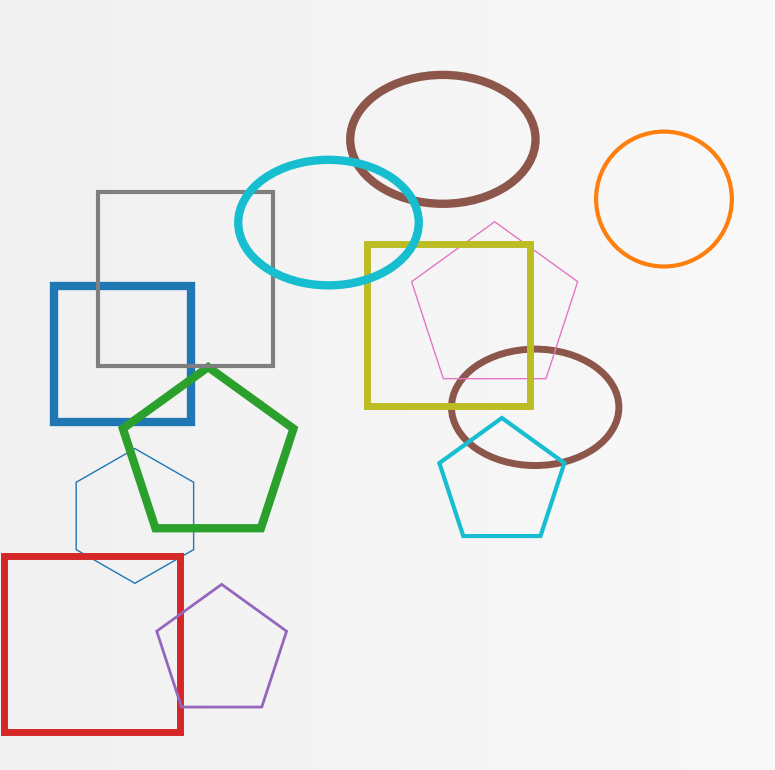[{"shape": "hexagon", "thickness": 0.5, "radius": 0.44, "center": [0.174, 0.33]}, {"shape": "square", "thickness": 3, "radius": 0.44, "center": [0.158, 0.54]}, {"shape": "circle", "thickness": 1.5, "radius": 0.44, "center": [0.857, 0.742]}, {"shape": "pentagon", "thickness": 3, "radius": 0.58, "center": [0.269, 0.408]}, {"shape": "square", "thickness": 2.5, "radius": 0.57, "center": [0.119, 0.164]}, {"shape": "pentagon", "thickness": 1, "radius": 0.44, "center": [0.286, 0.153]}, {"shape": "oval", "thickness": 2.5, "radius": 0.54, "center": [0.691, 0.471]}, {"shape": "oval", "thickness": 3, "radius": 0.6, "center": [0.571, 0.819]}, {"shape": "pentagon", "thickness": 0.5, "radius": 0.56, "center": [0.638, 0.599]}, {"shape": "square", "thickness": 1.5, "radius": 0.56, "center": [0.239, 0.638]}, {"shape": "square", "thickness": 2.5, "radius": 0.53, "center": [0.578, 0.578]}, {"shape": "oval", "thickness": 3, "radius": 0.58, "center": [0.424, 0.711]}, {"shape": "pentagon", "thickness": 1.5, "radius": 0.42, "center": [0.648, 0.372]}]